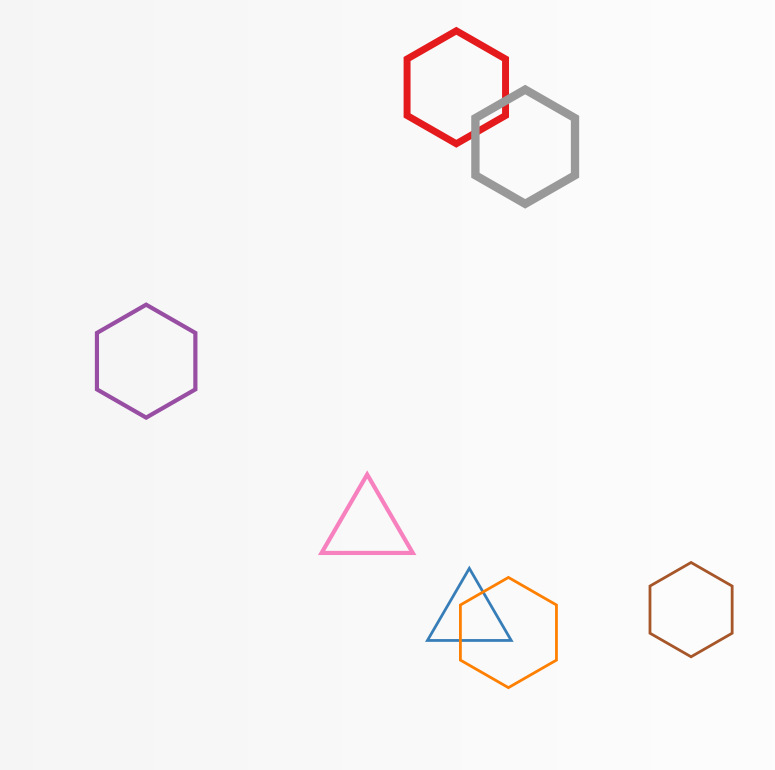[{"shape": "hexagon", "thickness": 2.5, "radius": 0.37, "center": [0.589, 0.887]}, {"shape": "triangle", "thickness": 1, "radius": 0.31, "center": [0.606, 0.199]}, {"shape": "hexagon", "thickness": 1.5, "radius": 0.37, "center": [0.189, 0.531]}, {"shape": "hexagon", "thickness": 1, "radius": 0.36, "center": [0.656, 0.179]}, {"shape": "hexagon", "thickness": 1, "radius": 0.31, "center": [0.892, 0.208]}, {"shape": "triangle", "thickness": 1.5, "radius": 0.34, "center": [0.474, 0.316]}, {"shape": "hexagon", "thickness": 3, "radius": 0.37, "center": [0.678, 0.809]}]